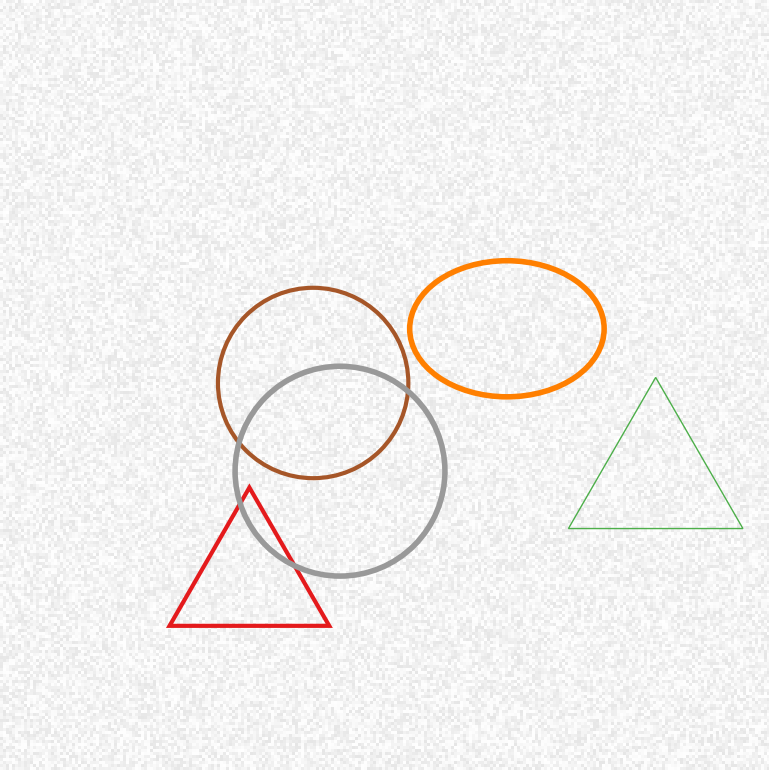[{"shape": "triangle", "thickness": 1.5, "radius": 0.6, "center": [0.324, 0.247]}, {"shape": "triangle", "thickness": 0.5, "radius": 0.65, "center": [0.852, 0.379]}, {"shape": "oval", "thickness": 2, "radius": 0.63, "center": [0.658, 0.573]}, {"shape": "circle", "thickness": 1.5, "radius": 0.62, "center": [0.407, 0.503]}, {"shape": "circle", "thickness": 2, "radius": 0.68, "center": [0.442, 0.388]}]